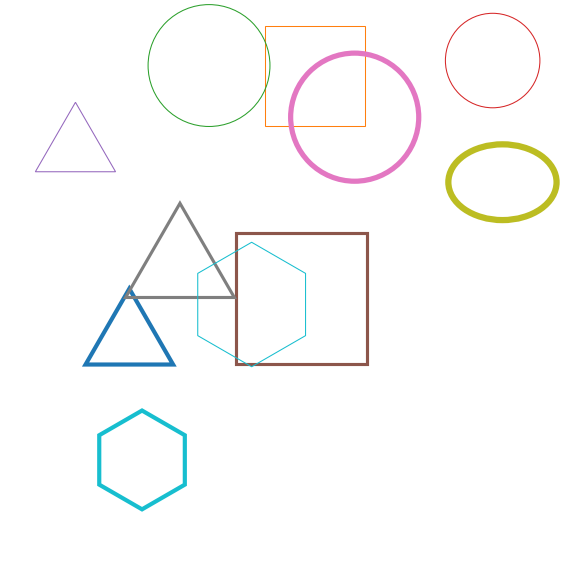[{"shape": "triangle", "thickness": 2, "radius": 0.44, "center": [0.224, 0.412]}, {"shape": "square", "thickness": 0.5, "radius": 0.43, "center": [0.545, 0.867]}, {"shape": "circle", "thickness": 0.5, "radius": 0.53, "center": [0.362, 0.886]}, {"shape": "circle", "thickness": 0.5, "radius": 0.41, "center": [0.853, 0.894]}, {"shape": "triangle", "thickness": 0.5, "radius": 0.4, "center": [0.131, 0.742]}, {"shape": "square", "thickness": 1.5, "radius": 0.57, "center": [0.522, 0.482]}, {"shape": "circle", "thickness": 2.5, "radius": 0.55, "center": [0.614, 0.796]}, {"shape": "triangle", "thickness": 1.5, "radius": 0.54, "center": [0.312, 0.538]}, {"shape": "oval", "thickness": 3, "radius": 0.47, "center": [0.87, 0.684]}, {"shape": "hexagon", "thickness": 2, "radius": 0.43, "center": [0.246, 0.203]}, {"shape": "hexagon", "thickness": 0.5, "radius": 0.54, "center": [0.436, 0.472]}]